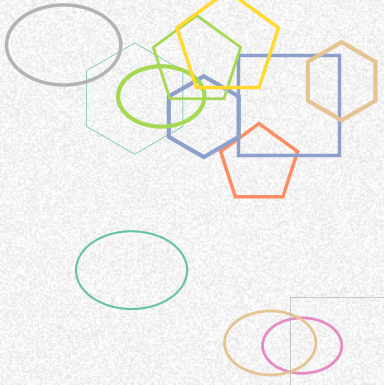[{"shape": "hexagon", "thickness": 0.5, "radius": 0.72, "center": [0.35, 0.744]}, {"shape": "oval", "thickness": 1.5, "radius": 0.72, "center": [0.342, 0.298]}, {"shape": "pentagon", "thickness": 2.5, "radius": 0.53, "center": [0.673, 0.574]}, {"shape": "hexagon", "thickness": 3, "radius": 0.52, "center": [0.529, 0.697]}, {"shape": "square", "thickness": 2.5, "radius": 0.65, "center": [0.75, 0.728]}, {"shape": "oval", "thickness": 2, "radius": 0.51, "center": [0.785, 0.102]}, {"shape": "oval", "thickness": 3, "radius": 0.56, "center": [0.419, 0.75]}, {"shape": "pentagon", "thickness": 2, "radius": 0.6, "center": [0.512, 0.84]}, {"shape": "pentagon", "thickness": 2.5, "radius": 0.69, "center": [0.591, 0.885]}, {"shape": "oval", "thickness": 2, "radius": 0.59, "center": [0.702, 0.109]}, {"shape": "hexagon", "thickness": 3, "radius": 0.51, "center": [0.887, 0.789]}, {"shape": "square", "thickness": 0.5, "radius": 0.61, "center": [0.876, 0.105]}, {"shape": "oval", "thickness": 2.5, "radius": 0.74, "center": [0.165, 0.883]}]